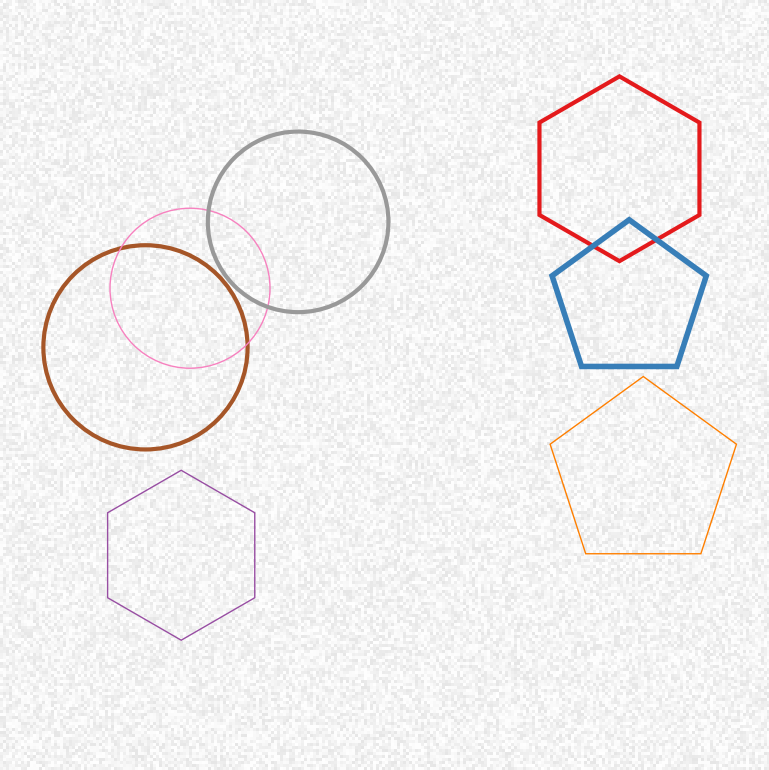[{"shape": "hexagon", "thickness": 1.5, "radius": 0.6, "center": [0.804, 0.781]}, {"shape": "pentagon", "thickness": 2, "radius": 0.53, "center": [0.817, 0.609]}, {"shape": "hexagon", "thickness": 0.5, "radius": 0.55, "center": [0.235, 0.279]}, {"shape": "pentagon", "thickness": 0.5, "radius": 0.64, "center": [0.835, 0.384]}, {"shape": "circle", "thickness": 1.5, "radius": 0.66, "center": [0.189, 0.549]}, {"shape": "circle", "thickness": 0.5, "radius": 0.52, "center": [0.247, 0.626]}, {"shape": "circle", "thickness": 1.5, "radius": 0.59, "center": [0.387, 0.712]}]